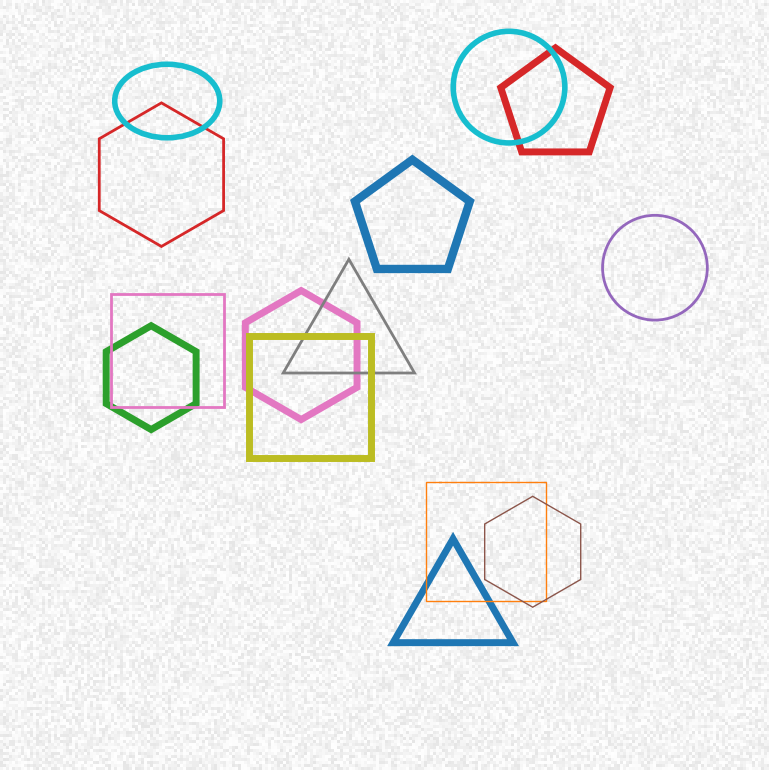[{"shape": "triangle", "thickness": 2.5, "radius": 0.45, "center": [0.588, 0.21]}, {"shape": "pentagon", "thickness": 3, "radius": 0.39, "center": [0.536, 0.714]}, {"shape": "square", "thickness": 0.5, "radius": 0.39, "center": [0.631, 0.297]}, {"shape": "hexagon", "thickness": 2.5, "radius": 0.34, "center": [0.196, 0.51]}, {"shape": "hexagon", "thickness": 1, "radius": 0.47, "center": [0.21, 0.773]}, {"shape": "pentagon", "thickness": 2.5, "radius": 0.37, "center": [0.721, 0.863]}, {"shape": "circle", "thickness": 1, "radius": 0.34, "center": [0.851, 0.652]}, {"shape": "hexagon", "thickness": 0.5, "radius": 0.36, "center": [0.692, 0.283]}, {"shape": "hexagon", "thickness": 2.5, "radius": 0.42, "center": [0.391, 0.539]}, {"shape": "square", "thickness": 1, "radius": 0.37, "center": [0.218, 0.545]}, {"shape": "triangle", "thickness": 1, "radius": 0.49, "center": [0.453, 0.565]}, {"shape": "square", "thickness": 2.5, "radius": 0.4, "center": [0.403, 0.485]}, {"shape": "oval", "thickness": 2, "radius": 0.34, "center": [0.217, 0.869]}, {"shape": "circle", "thickness": 2, "radius": 0.36, "center": [0.661, 0.887]}]